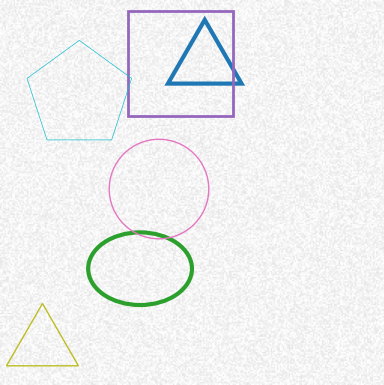[{"shape": "triangle", "thickness": 3, "radius": 0.55, "center": [0.532, 0.838]}, {"shape": "oval", "thickness": 3, "radius": 0.67, "center": [0.364, 0.302]}, {"shape": "square", "thickness": 2, "radius": 0.68, "center": [0.468, 0.835]}, {"shape": "circle", "thickness": 1, "radius": 0.65, "center": [0.413, 0.509]}, {"shape": "triangle", "thickness": 1, "radius": 0.54, "center": [0.11, 0.104]}, {"shape": "pentagon", "thickness": 0.5, "radius": 0.71, "center": [0.206, 0.752]}]